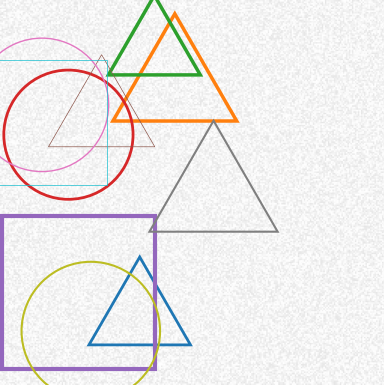[{"shape": "triangle", "thickness": 2, "radius": 0.76, "center": [0.363, 0.18]}, {"shape": "triangle", "thickness": 2.5, "radius": 0.93, "center": [0.454, 0.778]}, {"shape": "triangle", "thickness": 2.5, "radius": 0.69, "center": [0.401, 0.874]}, {"shape": "circle", "thickness": 2, "radius": 0.84, "center": [0.178, 0.65]}, {"shape": "square", "thickness": 3, "radius": 0.99, "center": [0.203, 0.241]}, {"shape": "triangle", "thickness": 0.5, "radius": 0.8, "center": [0.264, 0.698]}, {"shape": "circle", "thickness": 1, "radius": 0.87, "center": [0.109, 0.728]}, {"shape": "triangle", "thickness": 1.5, "radius": 0.96, "center": [0.555, 0.494]}, {"shape": "circle", "thickness": 1.5, "radius": 0.9, "center": [0.236, 0.14]}, {"shape": "square", "thickness": 0.5, "radius": 0.81, "center": [0.115, 0.682]}]